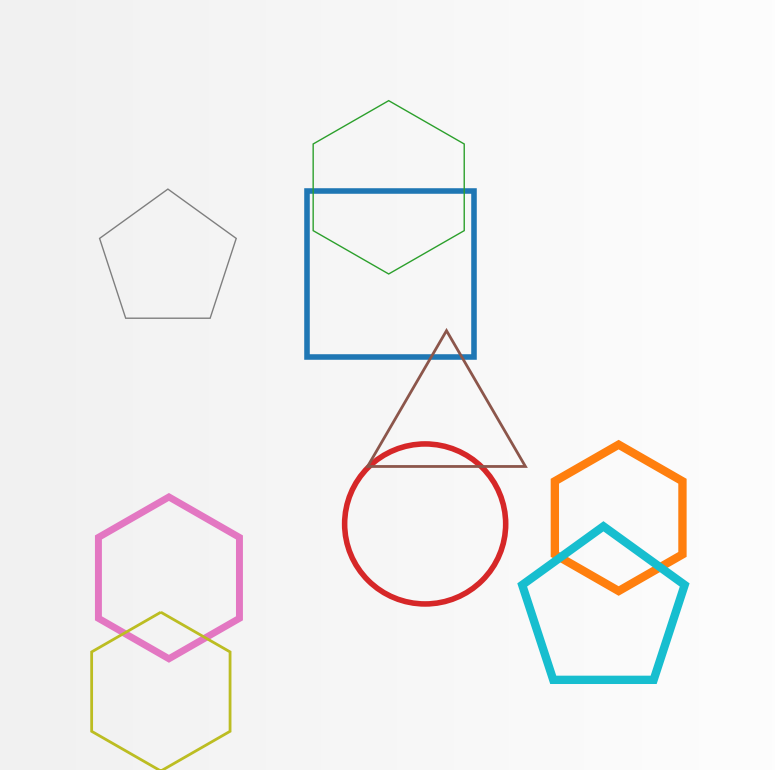[{"shape": "square", "thickness": 2, "radius": 0.54, "center": [0.504, 0.644]}, {"shape": "hexagon", "thickness": 3, "radius": 0.48, "center": [0.798, 0.328]}, {"shape": "hexagon", "thickness": 0.5, "radius": 0.56, "center": [0.502, 0.757]}, {"shape": "circle", "thickness": 2, "radius": 0.52, "center": [0.549, 0.32]}, {"shape": "triangle", "thickness": 1, "radius": 0.59, "center": [0.576, 0.453]}, {"shape": "hexagon", "thickness": 2.5, "radius": 0.53, "center": [0.218, 0.25]}, {"shape": "pentagon", "thickness": 0.5, "radius": 0.46, "center": [0.217, 0.662]}, {"shape": "hexagon", "thickness": 1, "radius": 0.52, "center": [0.208, 0.102]}, {"shape": "pentagon", "thickness": 3, "radius": 0.55, "center": [0.779, 0.206]}]